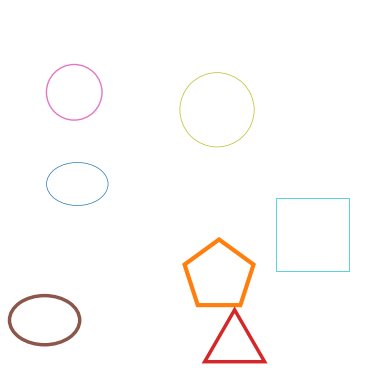[{"shape": "oval", "thickness": 0.5, "radius": 0.4, "center": [0.201, 0.522]}, {"shape": "pentagon", "thickness": 3, "radius": 0.47, "center": [0.569, 0.284]}, {"shape": "triangle", "thickness": 2.5, "radius": 0.45, "center": [0.609, 0.105]}, {"shape": "oval", "thickness": 2.5, "radius": 0.46, "center": [0.116, 0.168]}, {"shape": "circle", "thickness": 1, "radius": 0.36, "center": [0.193, 0.76]}, {"shape": "circle", "thickness": 0.5, "radius": 0.48, "center": [0.564, 0.715]}, {"shape": "square", "thickness": 0.5, "radius": 0.47, "center": [0.811, 0.391]}]